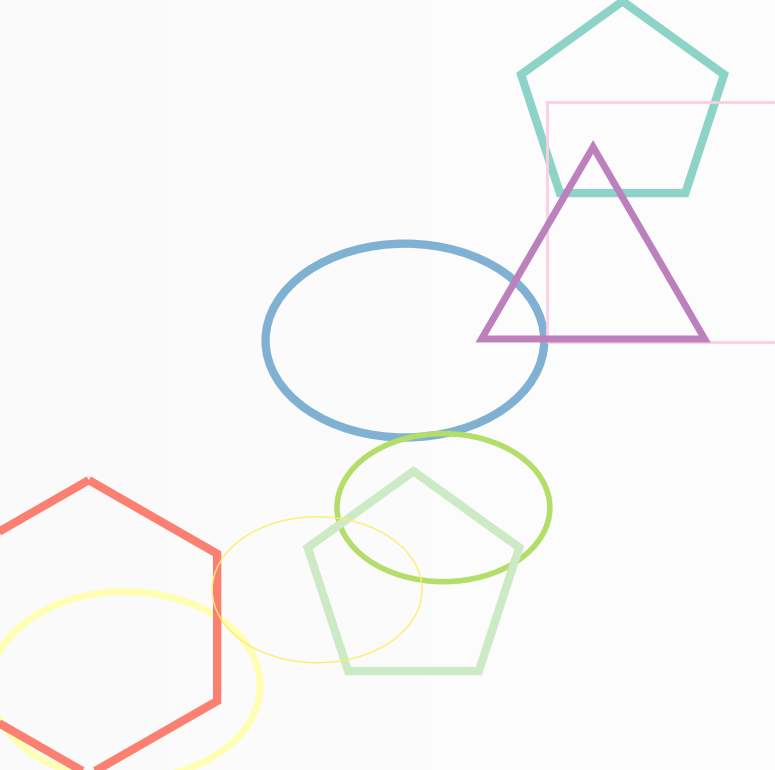[{"shape": "pentagon", "thickness": 3, "radius": 0.69, "center": [0.803, 0.861]}, {"shape": "oval", "thickness": 2.5, "radius": 0.87, "center": [0.162, 0.11]}, {"shape": "hexagon", "thickness": 3, "radius": 0.96, "center": [0.115, 0.185]}, {"shape": "oval", "thickness": 3, "radius": 0.9, "center": [0.522, 0.558]}, {"shape": "oval", "thickness": 2, "radius": 0.69, "center": [0.572, 0.341]}, {"shape": "square", "thickness": 1, "radius": 0.78, "center": [0.862, 0.711]}, {"shape": "triangle", "thickness": 2.5, "radius": 0.83, "center": [0.765, 0.643]}, {"shape": "pentagon", "thickness": 3, "radius": 0.72, "center": [0.534, 0.245]}, {"shape": "oval", "thickness": 0.5, "radius": 0.68, "center": [0.409, 0.234]}]